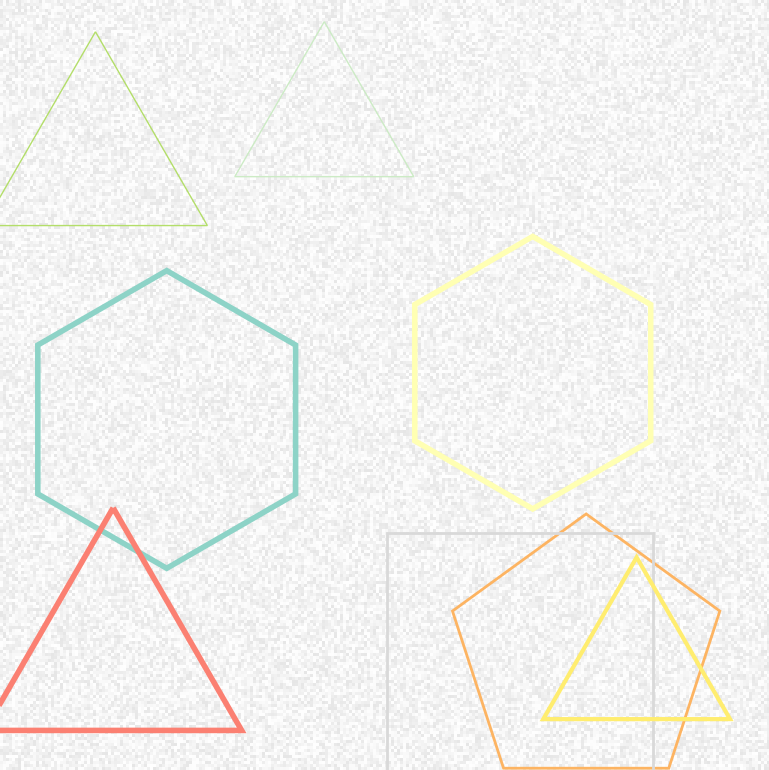[{"shape": "hexagon", "thickness": 2, "radius": 0.97, "center": [0.216, 0.455]}, {"shape": "hexagon", "thickness": 2, "radius": 0.88, "center": [0.692, 0.516]}, {"shape": "triangle", "thickness": 2, "radius": 0.96, "center": [0.147, 0.148]}, {"shape": "pentagon", "thickness": 1, "radius": 0.91, "center": [0.761, 0.15]}, {"shape": "triangle", "thickness": 0.5, "radius": 0.84, "center": [0.124, 0.791]}, {"shape": "square", "thickness": 1, "radius": 0.86, "center": [0.676, 0.135]}, {"shape": "triangle", "thickness": 0.5, "radius": 0.67, "center": [0.421, 0.838]}, {"shape": "triangle", "thickness": 1.5, "radius": 0.7, "center": [0.827, 0.136]}]